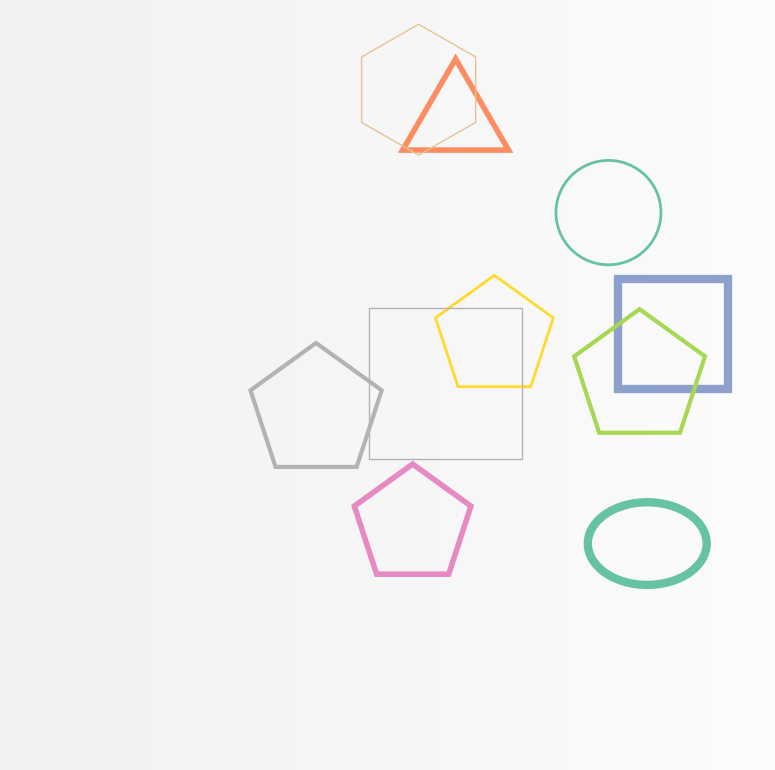[{"shape": "circle", "thickness": 1, "radius": 0.34, "center": [0.785, 0.724]}, {"shape": "oval", "thickness": 3, "radius": 0.38, "center": [0.835, 0.294]}, {"shape": "triangle", "thickness": 2, "radius": 0.39, "center": [0.588, 0.845]}, {"shape": "square", "thickness": 3, "radius": 0.36, "center": [0.868, 0.566]}, {"shape": "pentagon", "thickness": 2, "radius": 0.4, "center": [0.532, 0.318]}, {"shape": "pentagon", "thickness": 1.5, "radius": 0.44, "center": [0.825, 0.51]}, {"shape": "pentagon", "thickness": 1, "radius": 0.4, "center": [0.638, 0.562]}, {"shape": "hexagon", "thickness": 0.5, "radius": 0.42, "center": [0.54, 0.884]}, {"shape": "pentagon", "thickness": 1.5, "radius": 0.45, "center": [0.408, 0.466]}, {"shape": "square", "thickness": 0.5, "radius": 0.49, "center": [0.575, 0.502]}]